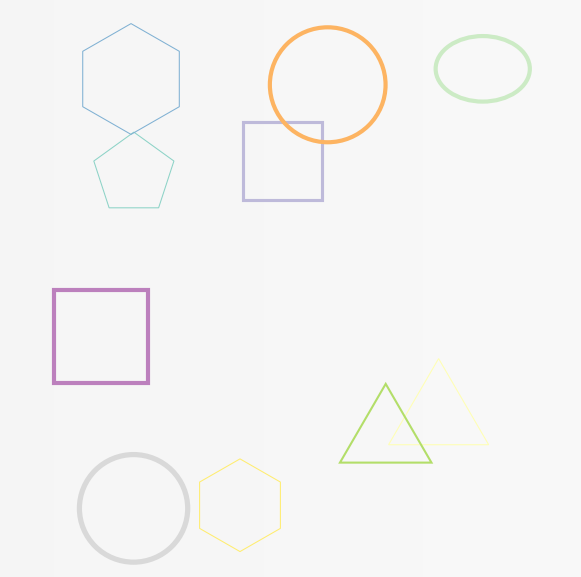[{"shape": "pentagon", "thickness": 0.5, "radius": 0.36, "center": [0.23, 0.698]}, {"shape": "triangle", "thickness": 0.5, "radius": 0.5, "center": [0.755, 0.279]}, {"shape": "square", "thickness": 1.5, "radius": 0.34, "center": [0.487, 0.721]}, {"shape": "hexagon", "thickness": 0.5, "radius": 0.48, "center": [0.225, 0.862]}, {"shape": "circle", "thickness": 2, "radius": 0.5, "center": [0.564, 0.852]}, {"shape": "triangle", "thickness": 1, "radius": 0.45, "center": [0.664, 0.244]}, {"shape": "circle", "thickness": 2.5, "radius": 0.47, "center": [0.23, 0.119]}, {"shape": "square", "thickness": 2, "radius": 0.4, "center": [0.174, 0.416]}, {"shape": "oval", "thickness": 2, "radius": 0.41, "center": [0.831, 0.88]}, {"shape": "hexagon", "thickness": 0.5, "radius": 0.4, "center": [0.413, 0.124]}]